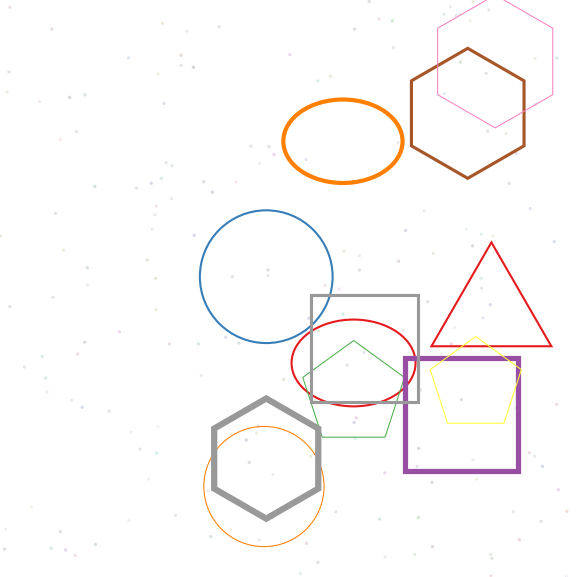[{"shape": "oval", "thickness": 1, "radius": 0.54, "center": [0.612, 0.371]}, {"shape": "triangle", "thickness": 1, "radius": 0.6, "center": [0.851, 0.46]}, {"shape": "circle", "thickness": 1, "radius": 0.57, "center": [0.461, 0.52]}, {"shape": "pentagon", "thickness": 0.5, "radius": 0.46, "center": [0.612, 0.317]}, {"shape": "square", "thickness": 2.5, "radius": 0.49, "center": [0.8, 0.281]}, {"shape": "circle", "thickness": 0.5, "radius": 0.52, "center": [0.457, 0.157]}, {"shape": "oval", "thickness": 2, "radius": 0.52, "center": [0.594, 0.755]}, {"shape": "pentagon", "thickness": 0.5, "radius": 0.42, "center": [0.824, 0.333]}, {"shape": "hexagon", "thickness": 1.5, "radius": 0.56, "center": [0.81, 0.803]}, {"shape": "hexagon", "thickness": 0.5, "radius": 0.58, "center": [0.858, 0.893]}, {"shape": "hexagon", "thickness": 3, "radius": 0.52, "center": [0.461, 0.205]}, {"shape": "square", "thickness": 1.5, "radius": 0.46, "center": [0.631, 0.396]}]